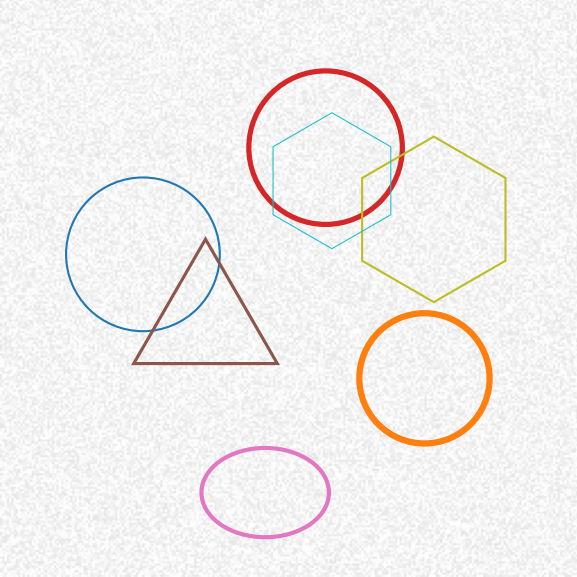[{"shape": "circle", "thickness": 1, "radius": 0.67, "center": [0.247, 0.559]}, {"shape": "circle", "thickness": 3, "radius": 0.56, "center": [0.735, 0.344]}, {"shape": "circle", "thickness": 2.5, "radius": 0.66, "center": [0.564, 0.743]}, {"shape": "triangle", "thickness": 1.5, "radius": 0.72, "center": [0.356, 0.441]}, {"shape": "oval", "thickness": 2, "radius": 0.55, "center": [0.459, 0.146]}, {"shape": "hexagon", "thickness": 1, "radius": 0.72, "center": [0.751, 0.619]}, {"shape": "hexagon", "thickness": 0.5, "radius": 0.59, "center": [0.575, 0.686]}]